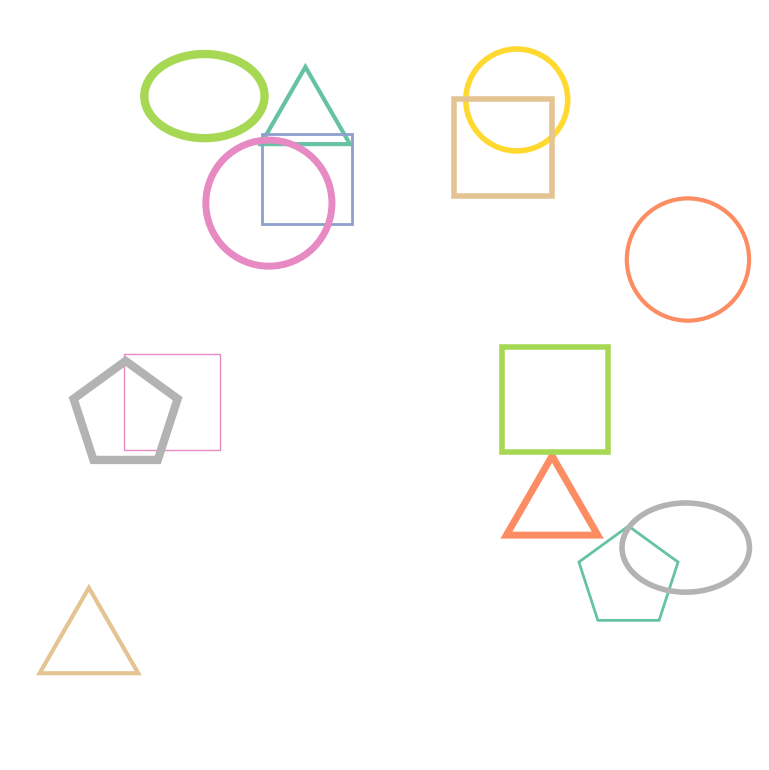[{"shape": "pentagon", "thickness": 1, "radius": 0.34, "center": [0.816, 0.249]}, {"shape": "triangle", "thickness": 1.5, "radius": 0.33, "center": [0.397, 0.846]}, {"shape": "circle", "thickness": 1.5, "radius": 0.4, "center": [0.893, 0.663]}, {"shape": "triangle", "thickness": 2.5, "radius": 0.34, "center": [0.717, 0.339]}, {"shape": "square", "thickness": 1, "radius": 0.29, "center": [0.398, 0.768]}, {"shape": "circle", "thickness": 2.5, "radius": 0.41, "center": [0.349, 0.736]}, {"shape": "square", "thickness": 0.5, "radius": 0.31, "center": [0.224, 0.478]}, {"shape": "square", "thickness": 2, "radius": 0.34, "center": [0.721, 0.481]}, {"shape": "oval", "thickness": 3, "radius": 0.39, "center": [0.265, 0.875]}, {"shape": "circle", "thickness": 2, "radius": 0.33, "center": [0.671, 0.87]}, {"shape": "triangle", "thickness": 1.5, "radius": 0.37, "center": [0.115, 0.163]}, {"shape": "square", "thickness": 2, "radius": 0.32, "center": [0.653, 0.809]}, {"shape": "oval", "thickness": 2, "radius": 0.41, "center": [0.891, 0.289]}, {"shape": "pentagon", "thickness": 3, "radius": 0.36, "center": [0.163, 0.46]}]